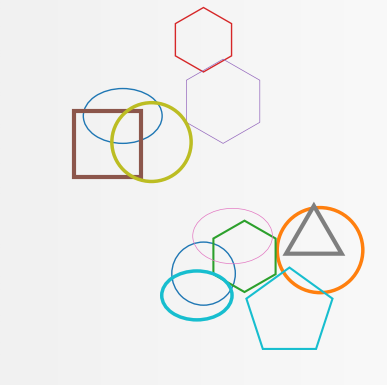[{"shape": "circle", "thickness": 1, "radius": 0.41, "center": [0.525, 0.289]}, {"shape": "oval", "thickness": 1, "radius": 0.51, "center": [0.317, 0.699]}, {"shape": "circle", "thickness": 2.5, "radius": 0.55, "center": [0.826, 0.35]}, {"shape": "hexagon", "thickness": 1.5, "radius": 0.46, "center": [0.631, 0.334]}, {"shape": "hexagon", "thickness": 1, "radius": 0.42, "center": [0.525, 0.897]}, {"shape": "hexagon", "thickness": 0.5, "radius": 0.55, "center": [0.576, 0.737]}, {"shape": "square", "thickness": 3, "radius": 0.43, "center": [0.277, 0.627]}, {"shape": "oval", "thickness": 0.5, "radius": 0.51, "center": [0.6, 0.387]}, {"shape": "triangle", "thickness": 3, "radius": 0.41, "center": [0.81, 0.383]}, {"shape": "circle", "thickness": 2.5, "radius": 0.51, "center": [0.391, 0.631]}, {"shape": "pentagon", "thickness": 1.5, "radius": 0.58, "center": [0.747, 0.188]}, {"shape": "oval", "thickness": 2.5, "radius": 0.45, "center": [0.508, 0.233]}]